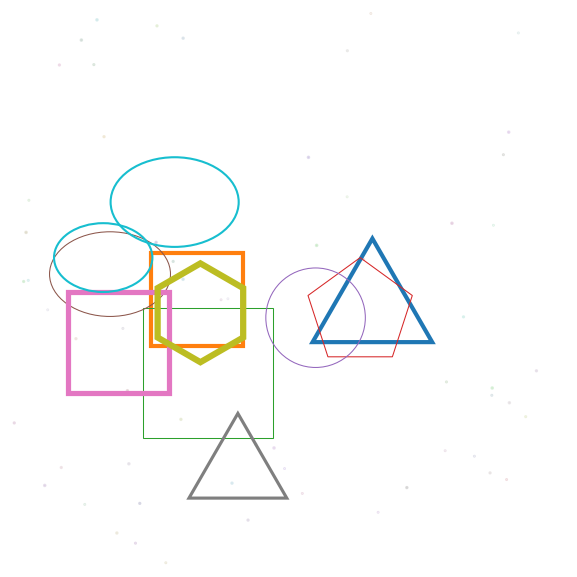[{"shape": "triangle", "thickness": 2, "radius": 0.6, "center": [0.645, 0.466]}, {"shape": "square", "thickness": 2, "radius": 0.4, "center": [0.341, 0.48]}, {"shape": "square", "thickness": 0.5, "radius": 0.56, "center": [0.36, 0.353]}, {"shape": "pentagon", "thickness": 0.5, "radius": 0.47, "center": [0.624, 0.458]}, {"shape": "circle", "thickness": 0.5, "radius": 0.43, "center": [0.546, 0.449]}, {"shape": "oval", "thickness": 0.5, "radius": 0.52, "center": [0.19, 0.524]}, {"shape": "square", "thickness": 2.5, "radius": 0.44, "center": [0.205, 0.406]}, {"shape": "triangle", "thickness": 1.5, "radius": 0.49, "center": [0.412, 0.186]}, {"shape": "hexagon", "thickness": 3, "radius": 0.43, "center": [0.347, 0.457]}, {"shape": "oval", "thickness": 1, "radius": 0.55, "center": [0.302, 0.649]}, {"shape": "oval", "thickness": 1, "radius": 0.43, "center": [0.179, 0.553]}]